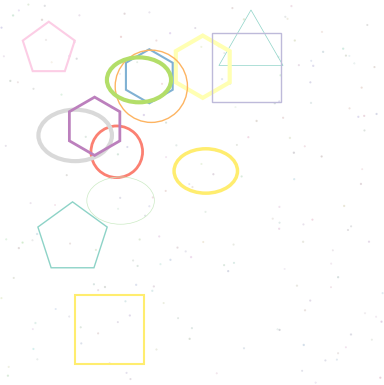[{"shape": "pentagon", "thickness": 1, "radius": 0.47, "center": [0.188, 0.381]}, {"shape": "triangle", "thickness": 0.5, "radius": 0.48, "center": [0.652, 0.878]}, {"shape": "hexagon", "thickness": 3, "radius": 0.4, "center": [0.527, 0.827]}, {"shape": "square", "thickness": 1, "radius": 0.45, "center": [0.641, 0.824]}, {"shape": "circle", "thickness": 2, "radius": 0.34, "center": [0.303, 0.606]}, {"shape": "hexagon", "thickness": 1.5, "radius": 0.35, "center": [0.388, 0.802]}, {"shape": "circle", "thickness": 1, "radius": 0.47, "center": [0.393, 0.776]}, {"shape": "oval", "thickness": 3, "radius": 0.42, "center": [0.361, 0.793]}, {"shape": "pentagon", "thickness": 1.5, "radius": 0.35, "center": [0.127, 0.873]}, {"shape": "oval", "thickness": 3, "radius": 0.48, "center": [0.195, 0.648]}, {"shape": "hexagon", "thickness": 2, "radius": 0.38, "center": [0.246, 0.672]}, {"shape": "oval", "thickness": 0.5, "radius": 0.44, "center": [0.313, 0.479]}, {"shape": "square", "thickness": 1.5, "radius": 0.45, "center": [0.285, 0.144]}, {"shape": "oval", "thickness": 2.5, "radius": 0.41, "center": [0.535, 0.556]}]